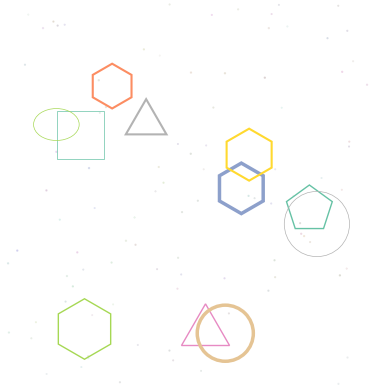[{"shape": "square", "thickness": 0.5, "radius": 0.31, "center": [0.209, 0.649]}, {"shape": "pentagon", "thickness": 1, "radius": 0.31, "center": [0.804, 0.457]}, {"shape": "hexagon", "thickness": 1.5, "radius": 0.29, "center": [0.291, 0.776]}, {"shape": "hexagon", "thickness": 2.5, "radius": 0.33, "center": [0.627, 0.511]}, {"shape": "triangle", "thickness": 1, "radius": 0.36, "center": [0.534, 0.139]}, {"shape": "oval", "thickness": 0.5, "radius": 0.3, "center": [0.146, 0.677]}, {"shape": "hexagon", "thickness": 1, "radius": 0.39, "center": [0.219, 0.145]}, {"shape": "hexagon", "thickness": 1.5, "radius": 0.34, "center": [0.647, 0.598]}, {"shape": "circle", "thickness": 2.5, "radius": 0.36, "center": [0.585, 0.135]}, {"shape": "circle", "thickness": 0.5, "radius": 0.42, "center": [0.823, 0.418]}, {"shape": "triangle", "thickness": 1.5, "radius": 0.3, "center": [0.38, 0.681]}]